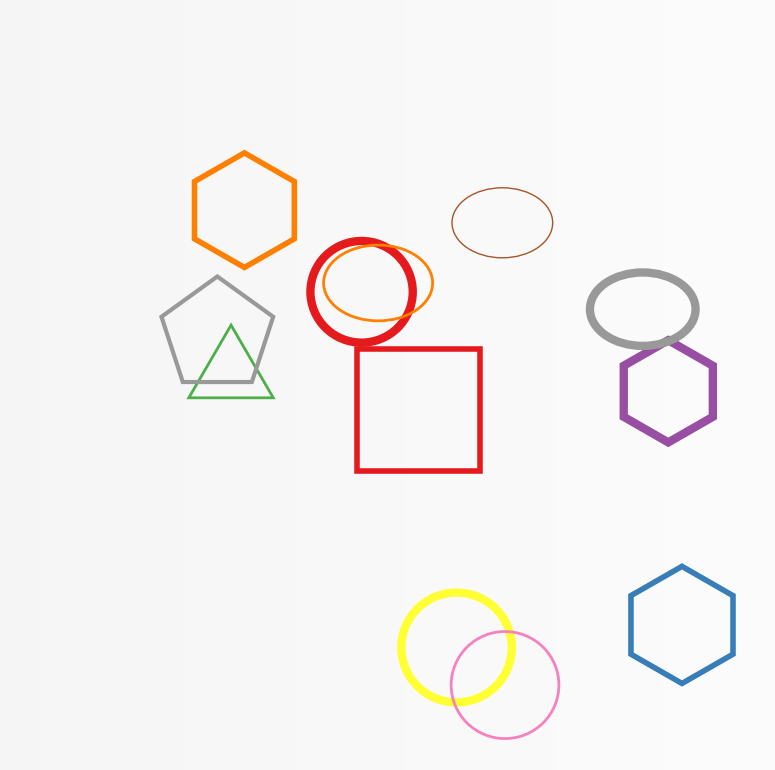[{"shape": "square", "thickness": 2, "radius": 0.4, "center": [0.54, 0.468]}, {"shape": "circle", "thickness": 3, "radius": 0.33, "center": [0.467, 0.621]}, {"shape": "hexagon", "thickness": 2, "radius": 0.38, "center": [0.88, 0.188]}, {"shape": "triangle", "thickness": 1, "radius": 0.31, "center": [0.298, 0.515]}, {"shape": "hexagon", "thickness": 3, "radius": 0.33, "center": [0.862, 0.492]}, {"shape": "hexagon", "thickness": 2, "radius": 0.37, "center": [0.315, 0.727]}, {"shape": "oval", "thickness": 1, "radius": 0.35, "center": [0.488, 0.633]}, {"shape": "circle", "thickness": 3, "radius": 0.36, "center": [0.589, 0.159]}, {"shape": "oval", "thickness": 0.5, "radius": 0.32, "center": [0.648, 0.711]}, {"shape": "circle", "thickness": 1, "radius": 0.35, "center": [0.652, 0.11]}, {"shape": "pentagon", "thickness": 1.5, "radius": 0.38, "center": [0.28, 0.565]}, {"shape": "oval", "thickness": 3, "radius": 0.34, "center": [0.829, 0.598]}]